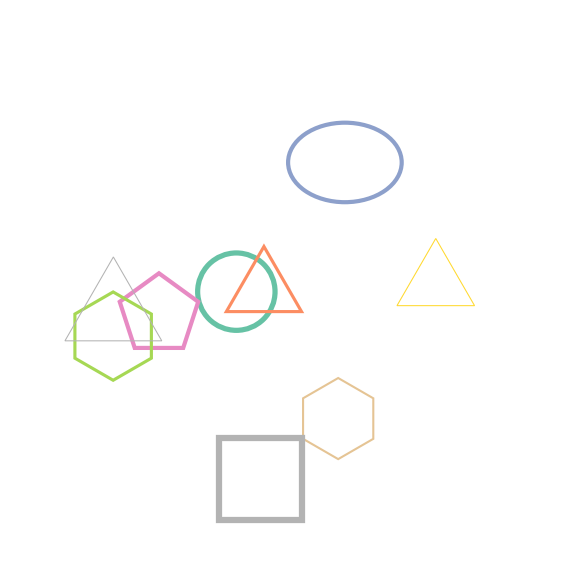[{"shape": "circle", "thickness": 2.5, "radius": 0.34, "center": [0.409, 0.494]}, {"shape": "triangle", "thickness": 1.5, "radius": 0.38, "center": [0.457, 0.497]}, {"shape": "oval", "thickness": 2, "radius": 0.49, "center": [0.597, 0.718]}, {"shape": "pentagon", "thickness": 2, "radius": 0.36, "center": [0.275, 0.454]}, {"shape": "hexagon", "thickness": 1.5, "radius": 0.38, "center": [0.196, 0.417]}, {"shape": "triangle", "thickness": 0.5, "radius": 0.39, "center": [0.755, 0.509]}, {"shape": "hexagon", "thickness": 1, "radius": 0.35, "center": [0.586, 0.274]}, {"shape": "square", "thickness": 3, "radius": 0.36, "center": [0.451, 0.17]}, {"shape": "triangle", "thickness": 0.5, "radius": 0.48, "center": [0.196, 0.457]}]